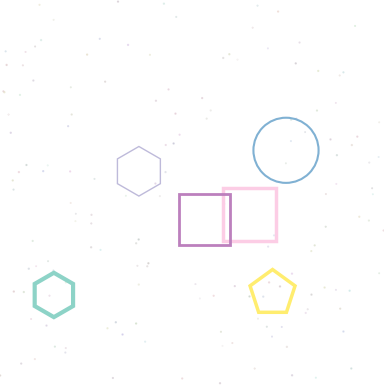[{"shape": "hexagon", "thickness": 3, "radius": 0.29, "center": [0.14, 0.234]}, {"shape": "hexagon", "thickness": 1, "radius": 0.32, "center": [0.361, 0.555]}, {"shape": "circle", "thickness": 1.5, "radius": 0.42, "center": [0.743, 0.61]}, {"shape": "square", "thickness": 2.5, "radius": 0.35, "center": [0.647, 0.443]}, {"shape": "square", "thickness": 2, "radius": 0.33, "center": [0.532, 0.429]}, {"shape": "pentagon", "thickness": 2.5, "radius": 0.31, "center": [0.708, 0.239]}]